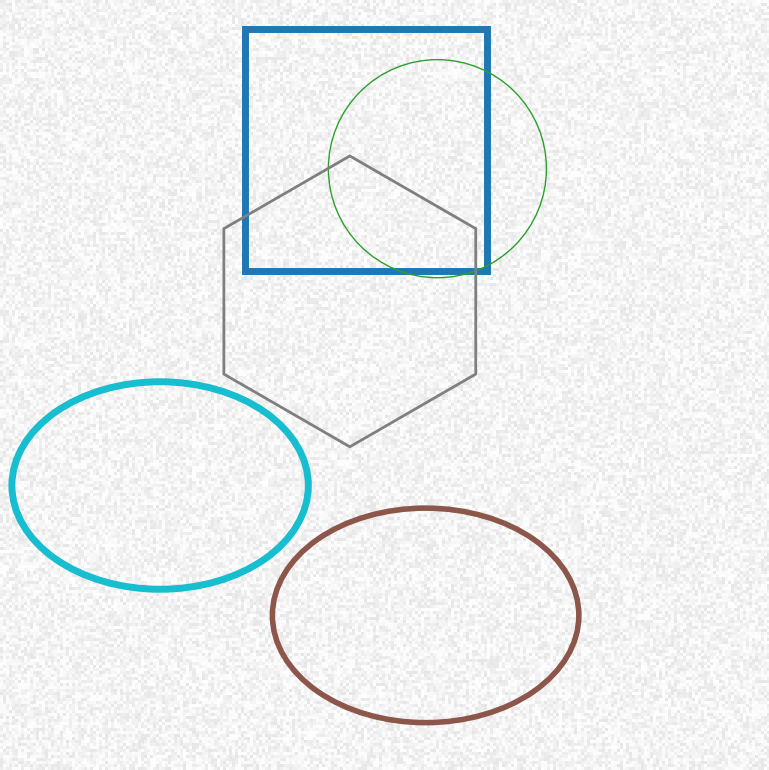[{"shape": "square", "thickness": 2.5, "radius": 0.79, "center": [0.476, 0.806]}, {"shape": "circle", "thickness": 0.5, "radius": 0.71, "center": [0.568, 0.781]}, {"shape": "oval", "thickness": 2, "radius": 0.99, "center": [0.553, 0.201]}, {"shape": "hexagon", "thickness": 1, "radius": 0.94, "center": [0.454, 0.609]}, {"shape": "oval", "thickness": 2.5, "radius": 0.96, "center": [0.208, 0.369]}]